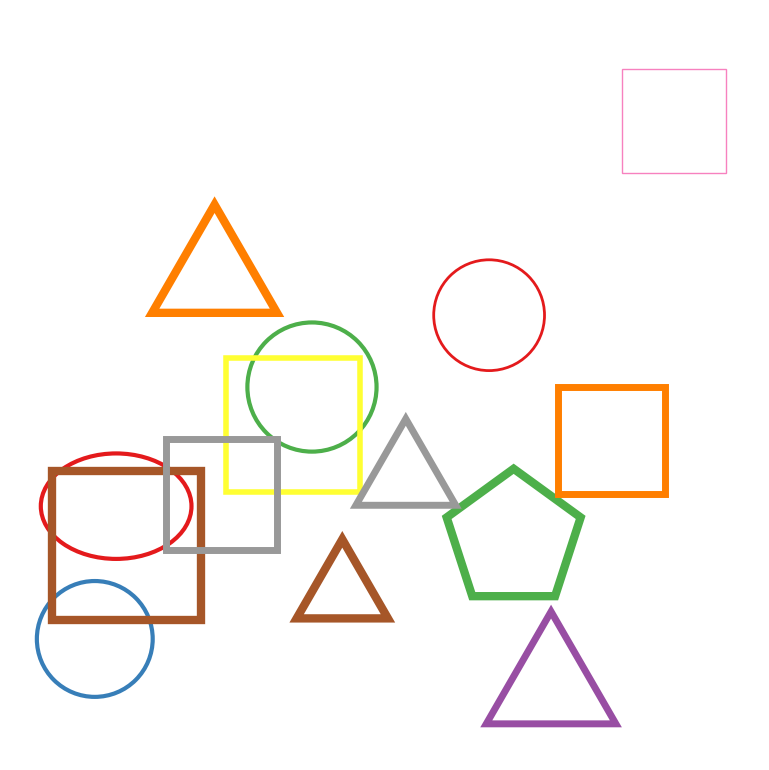[{"shape": "oval", "thickness": 1.5, "radius": 0.49, "center": [0.151, 0.343]}, {"shape": "circle", "thickness": 1, "radius": 0.36, "center": [0.635, 0.591]}, {"shape": "circle", "thickness": 1.5, "radius": 0.38, "center": [0.123, 0.17]}, {"shape": "pentagon", "thickness": 3, "radius": 0.46, "center": [0.667, 0.3]}, {"shape": "circle", "thickness": 1.5, "radius": 0.42, "center": [0.405, 0.497]}, {"shape": "triangle", "thickness": 2.5, "radius": 0.49, "center": [0.716, 0.109]}, {"shape": "square", "thickness": 2.5, "radius": 0.35, "center": [0.794, 0.428]}, {"shape": "triangle", "thickness": 3, "radius": 0.47, "center": [0.279, 0.641]}, {"shape": "square", "thickness": 2, "radius": 0.43, "center": [0.38, 0.448]}, {"shape": "square", "thickness": 3, "radius": 0.48, "center": [0.164, 0.292]}, {"shape": "triangle", "thickness": 3, "radius": 0.34, "center": [0.445, 0.231]}, {"shape": "square", "thickness": 0.5, "radius": 0.34, "center": [0.875, 0.843]}, {"shape": "triangle", "thickness": 2.5, "radius": 0.37, "center": [0.527, 0.381]}, {"shape": "square", "thickness": 2.5, "radius": 0.36, "center": [0.288, 0.358]}]